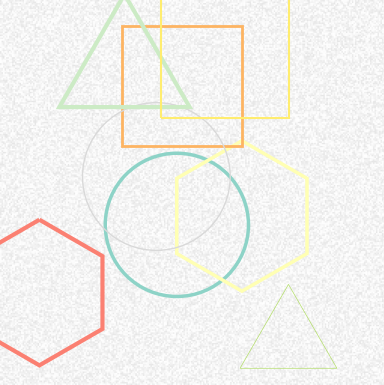[{"shape": "circle", "thickness": 2.5, "radius": 0.93, "center": [0.459, 0.416]}, {"shape": "hexagon", "thickness": 2.5, "radius": 0.98, "center": [0.628, 0.439]}, {"shape": "hexagon", "thickness": 3, "radius": 0.95, "center": [0.102, 0.24]}, {"shape": "square", "thickness": 2, "radius": 0.78, "center": [0.473, 0.776]}, {"shape": "triangle", "thickness": 0.5, "radius": 0.73, "center": [0.749, 0.116]}, {"shape": "circle", "thickness": 1, "radius": 0.96, "center": [0.406, 0.542]}, {"shape": "triangle", "thickness": 3, "radius": 0.98, "center": [0.323, 0.82]}, {"shape": "square", "thickness": 1.5, "radius": 0.83, "center": [0.585, 0.861]}]